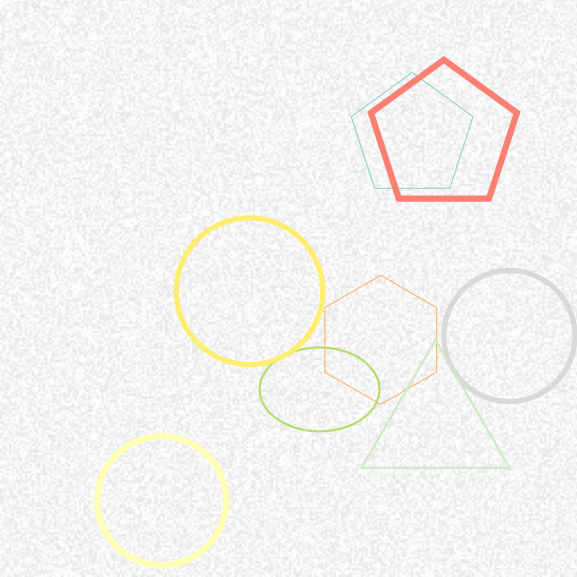[{"shape": "pentagon", "thickness": 0.5, "radius": 0.55, "center": [0.714, 0.763]}, {"shape": "circle", "thickness": 3, "radius": 0.56, "center": [0.28, 0.132]}, {"shape": "pentagon", "thickness": 3, "radius": 0.66, "center": [0.769, 0.763]}, {"shape": "hexagon", "thickness": 0.5, "radius": 0.56, "center": [0.659, 0.411]}, {"shape": "oval", "thickness": 1, "radius": 0.52, "center": [0.553, 0.325]}, {"shape": "circle", "thickness": 2.5, "radius": 0.57, "center": [0.882, 0.417]}, {"shape": "triangle", "thickness": 1, "radius": 0.74, "center": [0.754, 0.263]}, {"shape": "circle", "thickness": 2.5, "radius": 0.63, "center": [0.432, 0.495]}]